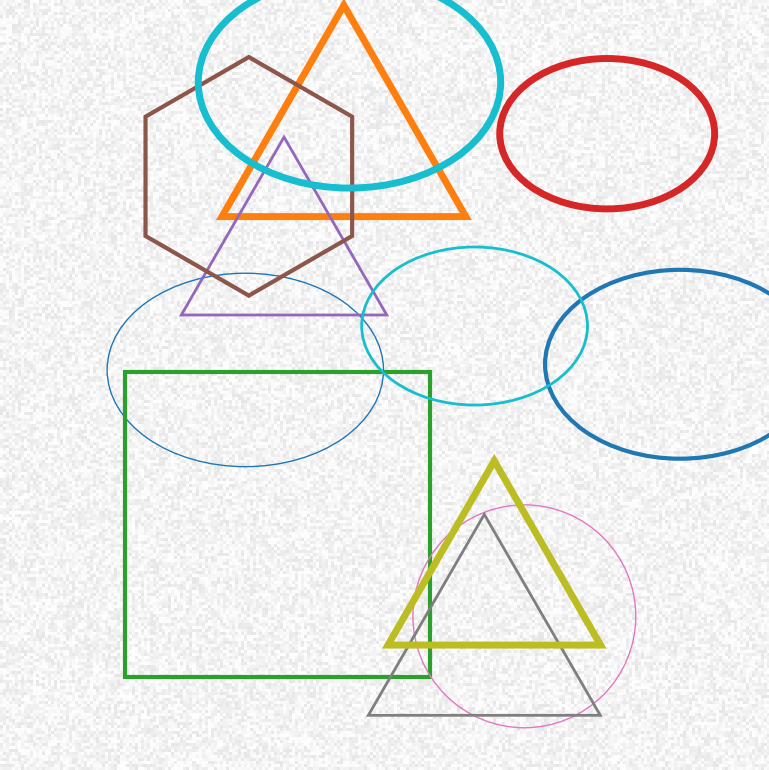[{"shape": "oval", "thickness": 0.5, "radius": 0.9, "center": [0.319, 0.52]}, {"shape": "oval", "thickness": 1.5, "radius": 0.88, "center": [0.883, 0.527]}, {"shape": "triangle", "thickness": 2.5, "radius": 0.91, "center": [0.447, 0.81]}, {"shape": "square", "thickness": 1.5, "radius": 0.99, "center": [0.361, 0.319]}, {"shape": "oval", "thickness": 2.5, "radius": 0.7, "center": [0.789, 0.826]}, {"shape": "triangle", "thickness": 1, "radius": 0.77, "center": [0.369, 0.668]}, {"shape": "hexagon", "thickness": 1.5, "radius": 0.77, "center": [0.323, 0.771]}, {"shape": "circle", "thickness": 0.5, "radius": 0.72, "center": [0.681, 0.2]}, {"shape": "triangle", "thickness": 1, "radius": 0.87, "center": [0.629, 0.158]}, {"shape": "triangle", "thickness": 2.5, "radius": 0.8, "center": [0.642, 0.242]}, {"shape": "oval", "thickness": 1, "radius": 0.73, "center": [0.616, 0.577]}, {"shape": "oval", "thickness": 2.5, "radius": 0.98, "center": [0.454, 0.893]}]